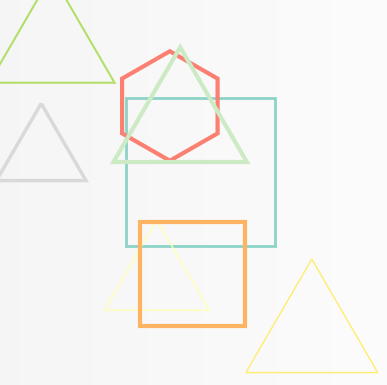[{"shape": "square", "thickness": 2, "radius": 0.96, "center": [0.517, 0.554]}, {"shape": "triangle", "thickness": 1, "radius": 0.78, "center": [0.404, 0.272]}, {"shape": "hexagon", "thickness": 3, "radius": 0.71, "center": [0.438, 0.725]}, {"shape": "square", "thickness": 3, "radius": 0.68, "center": [0.496, 0.288]}, {"shape": "triangle", "thickness": 1.5, "radius": 0.93, "center": [0.134, 0.879]}, {"shape": "triangle", "thickness": 2.5, "radius": 0.67, "center": [0.106, 0.598]}, {"shape": "triangle", "thickness": 3, "radius": 0.99, "center": [0.465, 0.679]}, {"shape": "triangle", "thickness": 1, "radius": 0.98, "center": [0.805, 0.13]}]